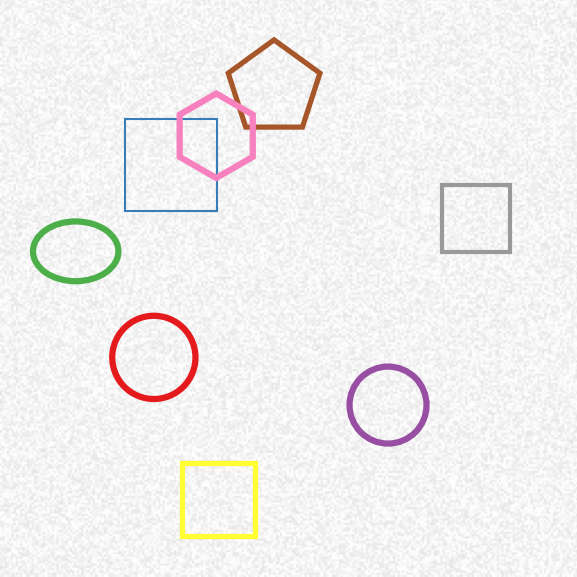[{"shape": "circle", "thickness": 3, "radius": 0.36, "center": [0.266, 0.38]}, {"shape": "square", "thickness": 1, "radius": 0.4, "center": [0.296, 0.714]}, {"shape": "oval", "thickness": 3, "radius": 0.37, "center": [0.131, 0.564]}, {"shape": "circle", "thickness": 3, "radius": 0.33, "center": [0.672, 0.298]}, {"shape": "square", "thickness": 2.5, "radius": 0.32, "center": [0.378, 0.135]}, {"shape": "pentagon", "thickness": 2.5, "radius": 0.42, "center": [0.475, 0.847]}, {"shape": "hexagon", "thickness": 3, "radius": 0.37, "center": [0.374, 0.764]}, {"shape": "square", "thickness": 2, "radius": 0.29, "center": [0.824, 0.621]}]